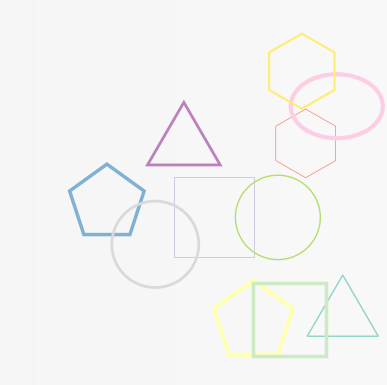[{"shape": "triangle", "thickness": 1, "radius": 0.53, "center": [0.885, 0.18]}, {"shape": "pentagon", "thickness": 3, "radius": 0.53, "center": [0.654, 0.165]}, {"shape": "square", "thickness": 0.5, "radius": 0.52, "center": [0.552, 0.437]}, {"shape": "hexagon", "thickness": 0.5, "radius": 0.45, "center": [0.789, 0.628]}, {"shape": "pentagon", "thickness": 2.5, "radius": 0.51, "center": [0.276, 0.473]}, {"shape": "circle", "thickness": 1, "radius": 0.55, "center": [0.717, 0.435]}, {"shape": "oval", "thickness": 3, "radius": 0.59, "center": [0.869, 0.724]}, {"shape": "circle", "thickness": 2, "radius": 0.56, "center": [0.401, 0.365]}, {"shape": "triangle", "thickness": 2, "radius": 0.54, "center": [0.474, 0.626]}, {"shape": "square", "thickness": 2.5, "radius": 0.47, "center": [0.747, 0.17]}, {"shape": "hexagon", "thickness": 1.5, "radius": 0.49, "center": [0.779, 0.815]}]